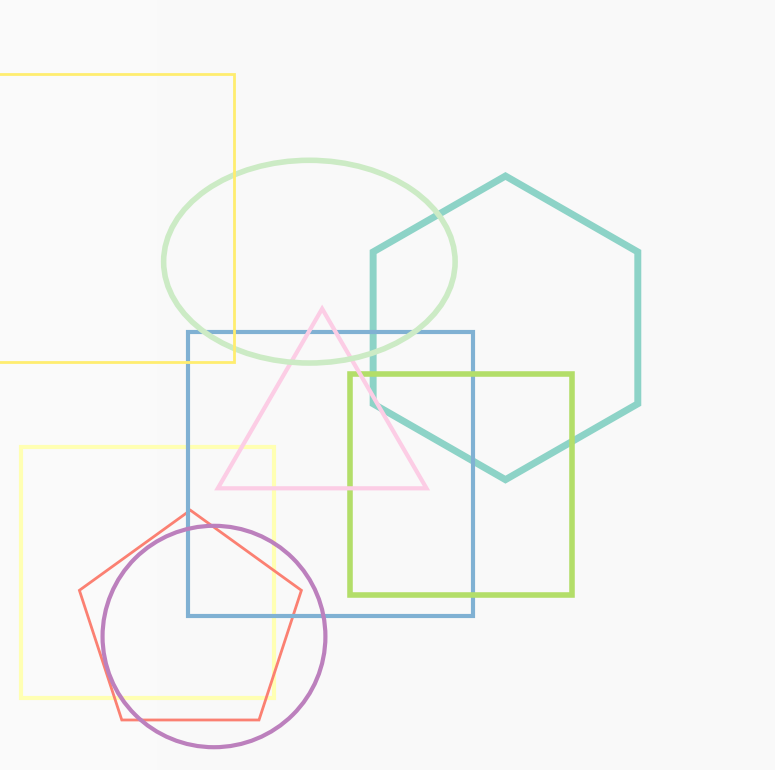[{"shape": "hexagon", "thickness": 2.5, "radius": 0.99, "center": [0.652, 0.574]}, {"shape": "square", "thickness": 1.5, "radius": 0.82, "center": [0.191, 0.256]}, {"shape": "pentagon", "thickness": 1, "radius": 0.75, "center": [0.246, 0.187]}, {"shape": "square", "thickness": 1.5, "radius": 0.92, "center": [0.427, 0.384]}, {"shape": "square", "thickness": 2, "radius": 0.72, "center": [0.595, 0.37]}, {"shape": "triangle", "thickness": 1.5, "radius": 0.78, "center": [0.416, 0.444]}, {"shape": "circle", "thickness": 1.5, "radius": 0.72, "center": [0.276, 0.173]}, {"shape": "oval", "thickness": 2, "radius": 0.94, "center": [0.399, 0.66]}, {"shape": "square", "thickness": 1, "radius": 0.93, "center": [0.115, 0.717]}]